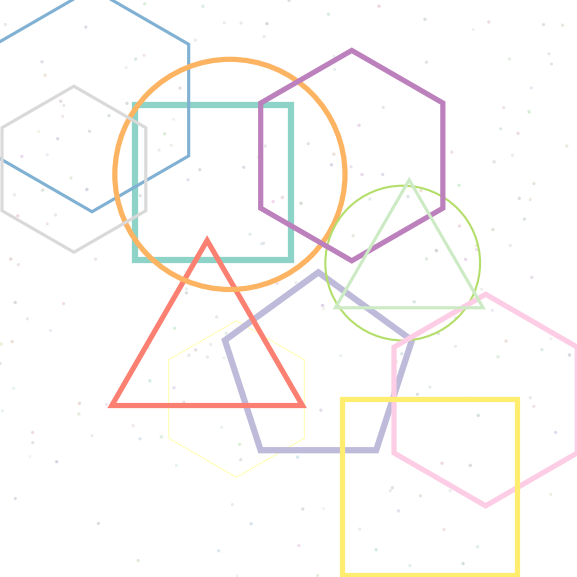[{"shape": "square", "thickness": 3, "radius": 0.67, "center": [0.369, 0.683]}, {"shape": "hexagon", "thickness": 0.5, "radius": 0.68, "center": [0.41, 0.308]}, {"shape": "pentagon", "thickness": 3, "radius": 0.85, "center": [0.551, 0.357]}, {"shape": "triangle", "thickness": 2.5, "radius": 0.95, "center": [0.359, 0.392]}, {"shape": "hexagon", "thickness": 1.5, "radius": 0.97, "center": [0.159, 0.826]}, {"shape": "circle", "thickness": 2.5, "radius": 1.0, "center": [0.398, 0.697]}, {"shape": "circle", "thickness": 1, "radius": 0.67, "center": [0.697, 0.544]}, {"shape": "hexagon", "thickness": 2.5, "radius": 0.92, "center": [0.841, 0.306]}, {"shape": "hexagon", "thickness": 1.5, "radius": 0.72, "center": [0.128, 0.706]}, {"shape": "hexagon", "thickness": 2.5, "radius": 0.91, "center": [0.609, 0.73]}, {"shape": "triangle", "thickness": 1.5, "radius": 0.74, "center": [0.709, 0.54]}, {"shape": "square", "thickness": 2.5, "radius": 0.76, "center": [0.744, 0.156]}]